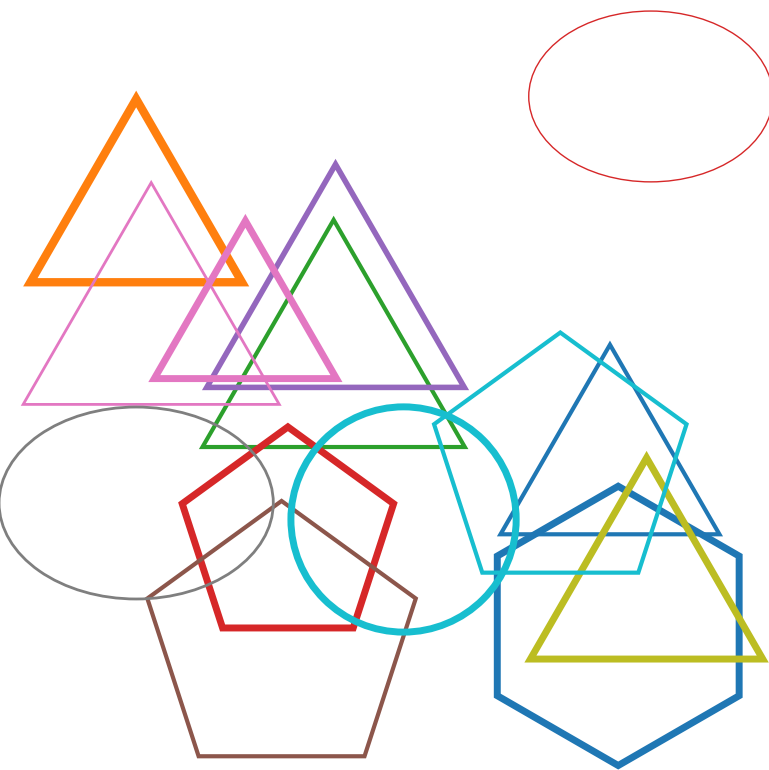[{"shape": "triangle", "thickness": 1.5, "radius": 0.82, "center": [0.792, 0.388]}, {"shape": "hexagon", "thickness": 2.5, "radius": 0.91, "center": [0.803, 0.187]}, {"shape": "triangle", "thickness": 3, "radius": 0.79, "center": [0.177, 0.713]}, {"shape": "triangle", "thickness": 1.5, "radius": 0.98, "center": [0.433, 0.518]}, {"shape": "pentagon", "thickness": 2.5, "radius": 0.72, "center": [0.374, 0.301]}, {"shape": "oval", "thickness": 0.5, "radius": 0.79, "center": [0.845, 0.875]}, {"shape": "triangle", "thickness": 2, "radius": 0.97, "center": [0.436, 0.593]}, {"shape": "pentagon", "thickness": 1.5, "radius": 0.92, "center": [0.366, 0.166]}, {"shape": "triangle", "thickness": 2.5, "radius": 0.68, "center": [0.319, 0.577]}, {"shape": "triangle", "thickness": 1, "radius": 0.96, "center": [0.196, 0.571]}, {"shape": "oval", "thickness": 1, "radius": 0.89, "center": [0.177, 0.347]}, {"shape": "triangle", "thickness": 2.5, "radius": 0.87, "center": [0.84, 0.231]}, {"shape": "pentagon", "thickness": 1.5, "radius": 0.86, "center": [0.728, 0.396]}, {"shape": "circle", "thickness": 2.5, "radius": 0.73, "center": [0.524, 0.325]}]